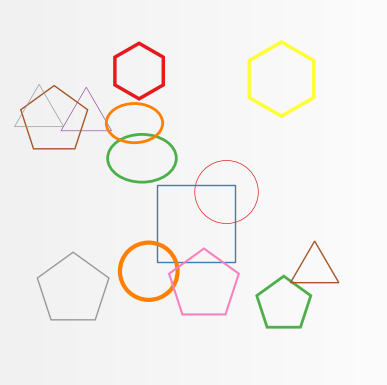[{"shape": "hexagon", "thickness": 2.5, "radius": 0.36, "center": [0.359, 0.815]}, {"shape": "circle", "thickness": 0.5, "radius": 0.41, "center": [0.585, 0.501]}, {"shape": "square", "thickness": 1, "radius": 0.5, "center": [0.506, 0.419]}, {"shape": "pentagon", "thickness": 2, "radius": 0.37, "center": [0.732, 0.209]}, {"shape": "oval", "thickness": 2, "radius": 0.44, "center": [0.366, 0.589]}, {"shape": "triangle", "thickness": 0.5, "radius": 0.38, "center": [0.223, 0.698]}, {"shape": "circle", "thickness": 3, "radius": 0.37, "center": [0.384, 0.295]}, {"shape": "oval", "thickness": 2, "radius": 0.36, "center": [0.347, 0.68]}, {"shape": "hexagon", "thickness": 2.5, "radius": 0.48, "center": [0.726, 0.795]}, {"shape": "triangle", "thickness": 1, "radius": 0.36, "center": [0.812, 0.302]}, {"shape": "pentagon", "thickness": 1, "radius": 0.45, "center": [0.14, 0.687]}, {"shape": "pentagon", "thickness": 1.5, "radius": 0.47, "center": [0.526, 0.26]}, {"shape": "pentagon", "thickness": 1, "radius": 0.49, "center": [0.189, 0.248]}, {"shape": "triangle", "thickness": 0.5, "radius": 0.37, "center": [0.101, 0.708]}]